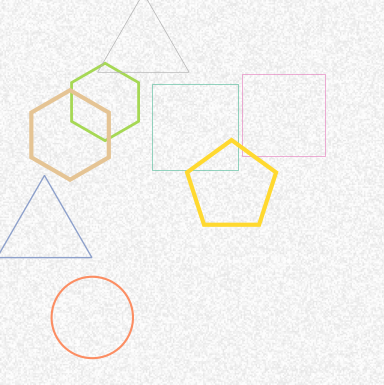[{"shape": "square", "thickness": 0.5, "radius": 0.56, "center": [0.507, 0.671]}, {"shape": "circle", "thickness": 1.5, "radius": 0.53, "center": [0.24, 0.175]}, {"shape": "triangle", "thickness": 1, "radius": 0.71, "center": [0.116, 0.402]}, {"shape": "square", "thickness": 0.5, "radius": 0.54, "center": [0.737, 0.701]}, {"shape": "hexagon", "thickness": 2, "radius": 0.5, "center": [0.273, 0.735]}, {"shape": "pentagon", "thickness": 3, "radius": 0.61, "center": [0.601, 0.515]}, {"shape": "hexagon", "thickness": 3, "radius": 0.58, "center": [0.182, 0.649]}, {"shape": "triangle", "thickness": 0.5, "radius": 0.69, "center": [0.372, 0.881]}]